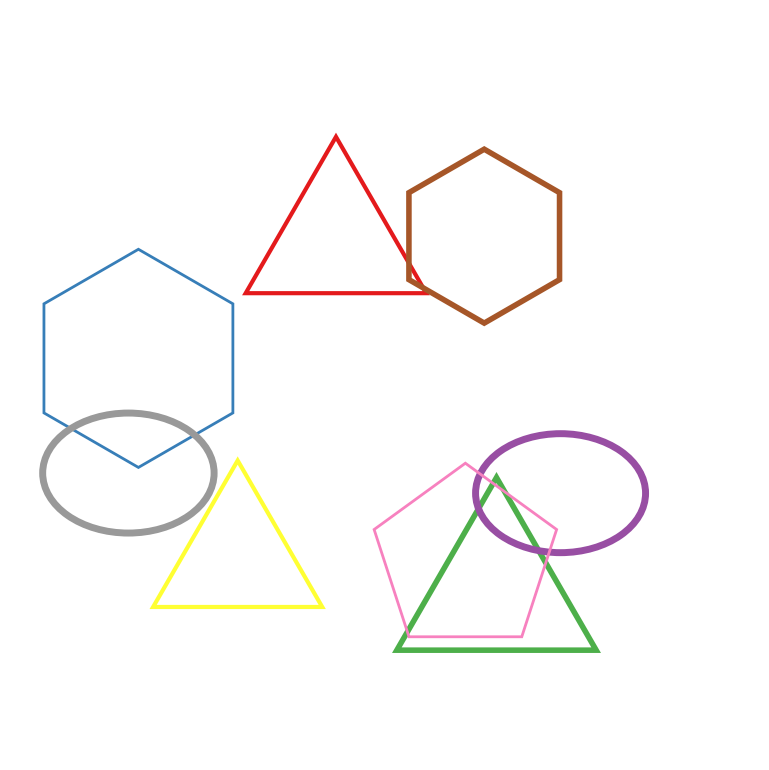[{"shape": "triangle", "thickness": 1.5, "radius": 0.68, "center": [0.436, 0.687]}, {"shape": "hexagon", "thickness": 1, "radius": 0.71, "center": [0.18, 0.535]}, {"shape": "triangle", "thickness": 2, "radius": 0.75, "center": [0.645, 0.23]}, {"shape": "oval", "thickness": 2.5, "radius": 0.55, "center": [0.728, 0.36]}, {"shape": "triangle", "thickness": 1.5, "radius": 0.63, "center": [0.309, 0.275]}, {"shape": "hexagon", "thickness": 2, "radius": 0.56, "center": [0.629, 0.693]}, {"shape": "pentagon", "thickness": 1, "radius": 0.62, "center": [0.604, 0.274]}, {"shape": "oval", "thickness": 2.5, "radius": 0.56, "center": [0.167, 0.386]}]